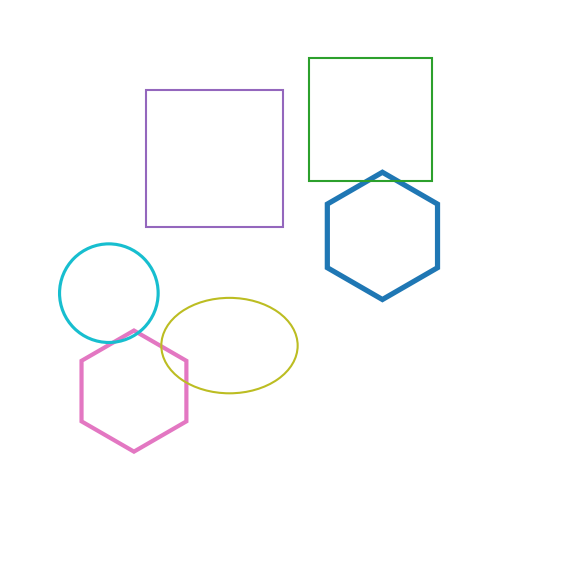[{"shape": "hexagon", "thickness": 2.5, "radius": 0.55, "center": [0.662, 0.591]}, {"shape": "square", "thickness": 1, "radius": 0.53, "center": [0.642, 0.792]}, {"shape": "square", "thickness": 1, "radius": 0.59, "center": [0.371, 0.724]}, {"shape": "hexagon", "thickness": 2, "radius": 0.52, "center": [0.232, 0.322]}, {"shape": "oval", "thickness": 1, "radius": 0.59, "center": [0.397, 0.401]}, {"shape": "circle", "thickness": 1.5, "radius": 0.43, "center": [0.188, 0.491]}]